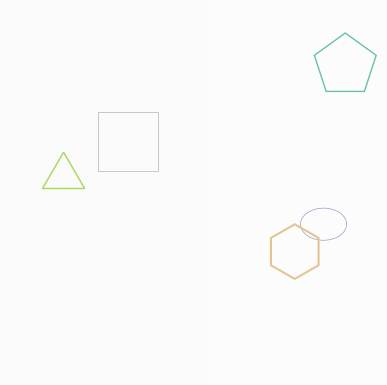[{"shape": "pentagon", "thickness": 1, "radius": 0.42, "center": [0.891, 0.83]}, {"shape": "oval", "thickness": 0.5, "radius": 0.3, "center": [0.835, 0.418]}, {"shape": "triangle", "thickness": 1, "radius": 0.31, "center": [0.164, 0.542]}, {"shape": "hexagon", "thickness": 1.5, "radius": 0.35, "center": [0.761, 0.346]}, {"shape": "square", "thickness": 0.5, "radius": 0.38, "center": [0.33, 0.633]}]